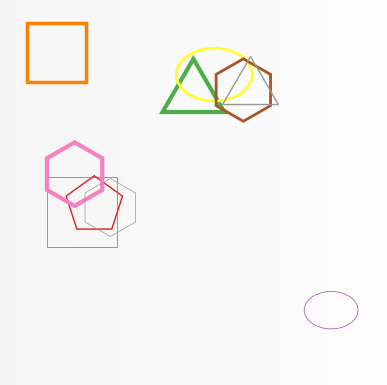[{"shape": "pentagon", "thickness": 1, "radius": 0.38, "center": [0.243, 0.467]}, {"shape": "square", "thickness": 0.5, "radius": 0.45, "center": [0.211, 0.449]}, {"shape": "triangle", "thickness": 3, "radius": 0.46, "center": [0.499, 0.755]}, {"shape": "oval", "thickness": 0.5, "radius": 0.35, "center": [0.855, 0.194]}, {"shape": "square", "thickness": 2.5, "radius": 0.38, "center": [0.146, 0.864]}, {"shape": "oval", "thickness": 2, "radius": 0.49, "center": [0.553, 0.806]}, {"shape": "hexagon", "thickness": 2, "radius": 0.41, "center": [0.628, 0.766]}, {"shape": "hexagon", "thickness": 3, "radius": 0.41, "center": [0.192, 0.548]}, {"shape": "triangle", "thickness": 1, "radius": 0.42, "center": [0.646, 0.77]}, {"shape": "hexagon", "thickness": 0.5, "radius": 0.38, "center": [0.285, 0.461]}]